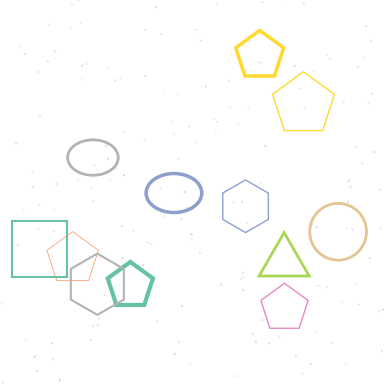[{"shape": "pentagon", "thickness": 3, "radius": 0.31, "center": [0.338, 0.258]}, {"shape": "square", "thickness": 1.5, "radius": 0.36, "center": [0.102, 0.353]}, {"shape": "pentagon", "thickness": 0.5, "radius": 0.35, "center": [0.189, 0.328]}, {"shape": "hexagon", "thickness": 1, "radius": 0.34, "center": [0.638, 0.464]}, {"shape": "oval", "thickness": 2.5, "radius": 0.36, "center": [0.452, 0.499]}, {"shape": "pentagon", "thickness": 1, "radius": 0.32, "center": [0.739, 0.2]}, {"shape": "triangle", "thickness": 2, "radius": 0.38, "center": [0.738, 0.321]}, {"shape": "pentagon", "thickness": 1, "radius": 0.42, "center": [0.788, 0.729]}, {"shape": "pentagon", "thickness": 2.5, "radius": 0.33, "center": [0.675, 0.856]}, {"shape": "circle", "thickness": 2, "radius": 0.37, "center": [0.878, 0.398]}, {"shape": "oval", "thickness": 2, "radius": 0.33, "center": [0.241, 0.591]}, {"shape": "hexagon", "thickness": 1.5, "radius": 0.4, "center": [0.253, 0.262]}]